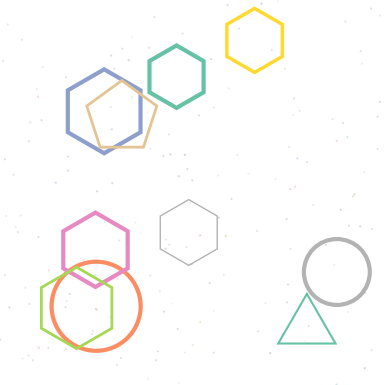[{"shape": "hexagon", "thickness": 3, "radius": 0.41, "center": [0.459, 0.801]}, {"shape": "triangle", "thickness": 1.5, "radius": 0.43, "center": [0.797, 0.151]}, {"shape": "circle", "thickness": 3, "radius": 0.58, "center": [0.25, 0.205]}, {"shape": "hexagon", "thickness": 3, "radius": 0.55, "center": [0.271, 0.711]}, {"shape": "hexagon", "thickness": 3, "radius": 0.48, "center": [0.248, 0.351]}, {"shape": "hexagon", "thickness": 2, "radius": 0.53, "center": [0.199, 0.2]}, {"shape": "hexagon", "thickness": 2.5, "radius": 0.42, "center": [0.661, 0.895]}, {"shape": "pentagon", "thickness": 2, "radius": 0.48, "center": [0.316, 0.695]}, {"shape": "circle", "thickness": 3, "radius": 0.43, "center": [0.875, 0.294]}, {"shape": "hexagon", "thickness": 1, "radius": 0.43, "center": [0.49, 0.396]}]